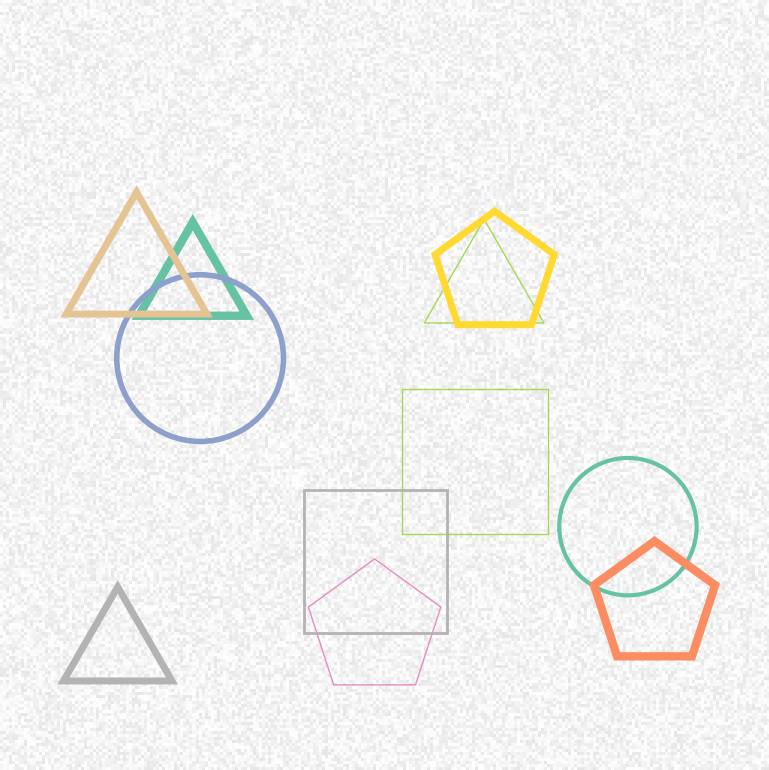[{"shape": "triangle", "thickness": 3, "radius": 0.4, "center": [0.25, 0.63]}, {"shape": "circle", "thickness": 1.5, "radius": 0.45, "center": [0.816, 0.316]}, {"shape": "pentagon", "thickness": 3, "radius": 0.41, "center": [0.85, 0.215]}, {"shape": "circle", "thickness": 2, "radius": 0.54, "center": [0.26, 0.535]}, {"shape": "pentagon", "thickness": 0.5, "radius": 0.45, "center": [0.486, 0.184]}, {"shape": "triangle", "thickness": 0.5, "radius": 0.45, "center": [0.629, 0.625]}, {"shape": "square", "thickness": 0.5, "radius": 0.47, "center": [0.617, 0.401]}, {"shape": "pentagon", "thickness": 2.5, "radius": 0.41, "center": [0.642, 0.644]}, {"shape": "triangle", "thickness": 2.5, "radius": 0.53, "center": [0.177, 0.645]}, {"shape": "triangle", "thickness": 2.5, "radius": 0.41, "center": [0.153, 0.156]}, {"shape": "square", "thickness": 1, "radius": 0.46, "center": [0.488, 0.271]}]